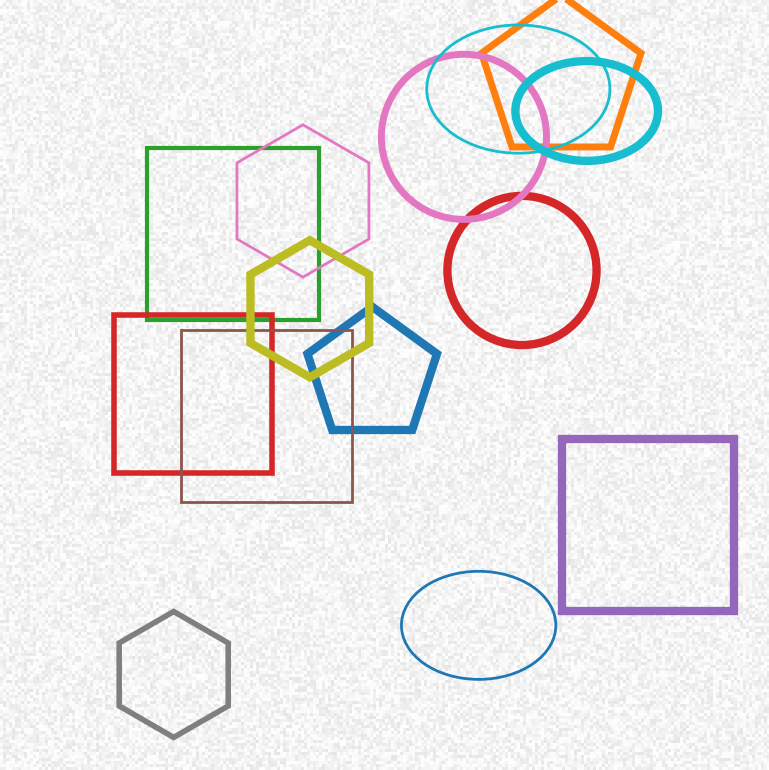[{"shape": "oval", "thickness": 1, "radius": 0.5, "center": [0.622, 0.188]}, {"shape": "pentagon", "thickness": 3, "radius": 0.44, "center": [0.483, 0.513]}, {"shape": "pentagon", "thickness": 2.5, "radius": 0.54, "center": [0.729, 0.897]}, {"shape": "square", "thickness": 1.5, "radius": 0.56, "center": [0.302, 0.696]}, {"shape": "square", "thickness": 2, "radius": 0.51, "center": [0.25, 0.488]}, {"shape": "circle", "thickness": 3, "radius": 0.48, "center": [0.678, 0.649]}, {"shape": "square", "thickness": 3, "radius": 0.56, "center": [0.841, 0.318]}, {"shape": "square", "thickness": 1, "radius": 0.56, "center": [0.346, 0.46]}, {"shape": "hexagon", "thickness": 1, "radius": 0.49, "center": [0.393, 0.739]}, {"shape": "circle", "thickness": 2.5, "radius": 0.54, "center": [0.603, 0.822]}, {"shape": "hexagon", "thickness": 2, "radius": 0.41, "center": [0.226, 0.124]}, {"shape": "hexagon", "thickness": 3, "radius": 0.45, "center": [0.402, 0.599]}, {"shape": "oval", "thickness": 3, "radius": 0.46, "center": [0.762, 0.856]}, {"shape": "oval", "thickness": 1, "radius": 0.59, "center": [0.673, 0.884]}]